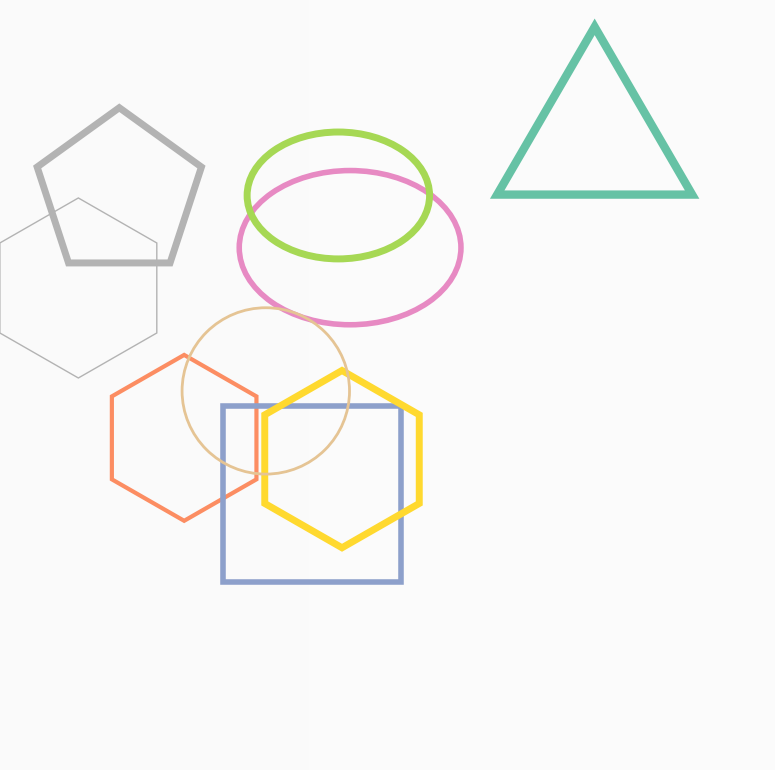[{"shape": "triangle", "thickness": 3, "radius": 0.73, "center": [0.767, 0.82]}, {"shape": "hexagon", "thickness": 1.5, "radius": 0.54, "center": [0.238, 0.431]}, {"shape": "square", "thickness": 2, "radius": 0.57, "center": [0.403, 0.359]}, {"shape": "oval", "thickness": 2, "radius": 0.72, "center": [0.452, 0.678]}, {"shape": "oval", "thickness": 2.5, "radius": 0.59, "center": [0.437, 0.746]}, {"shape": "hexagon", "thickness": 2.5, "radius": 0.58, "center": [0.441, 0.404]}, {"shape": "circle", "thickness": 1, "radius": 0.54, "center": [0.343, 0.492]}, {"shape": "pentagon", "thickness": 2.5, "radius": 0.56, "center": [0.154, 0.749]}, {"shape": "hexagon", "thickness": 0.5, "radius": 0.58, "center": [0.101, 0.626]}]